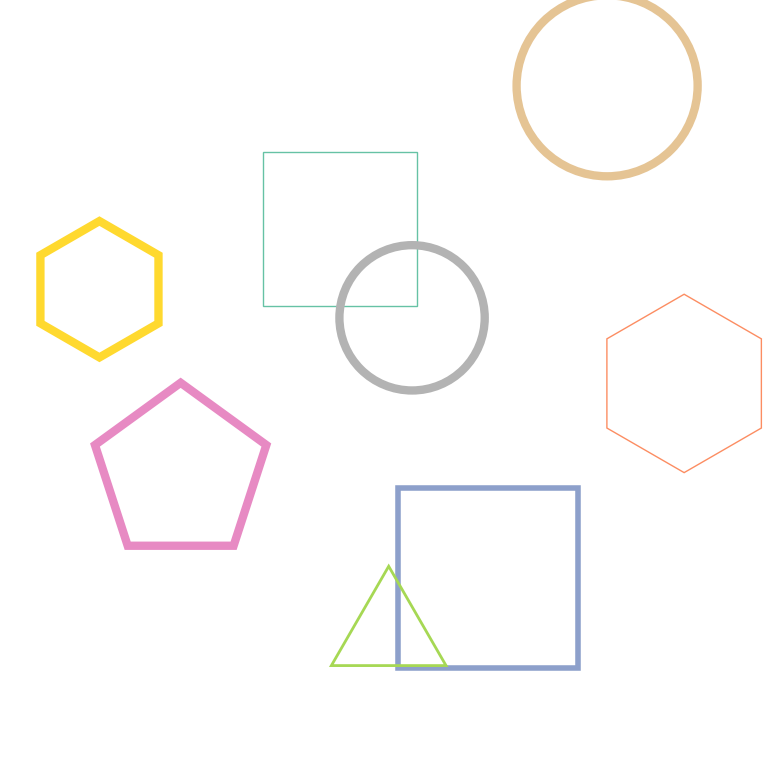[{"shape": "square", "thickness": 0.5, "radius": 0.5, "center": [0.442, 0.702]}, {"shape": "hexagon", "thickness": 0.5, "radius": 0.58, "center": [0.888, 0.502]}, {"shape": "square", "thickness": 2, "radius": 0.58, "center": [0.634, 0.25]}, {"shape": "pentagon", "thickness": 3, "radius": 0.59, "center": [0.235, 0.386]}, {"shape": "triangle", "thickness": 1, "radius": 0.43, "center": [0.505, 0.179]}, {"shape": "hexagon", "thickness": 3, "radius": 0.44, "center": [0.129, 0.624]}, {"shape": "circle", "thickness": 3, "radius": 0.59, "center": [0.788, 0.889]}, {"shape": "circle", "thickness": 3, "radius": 0.47, "center": [0.535, 0.587]}]